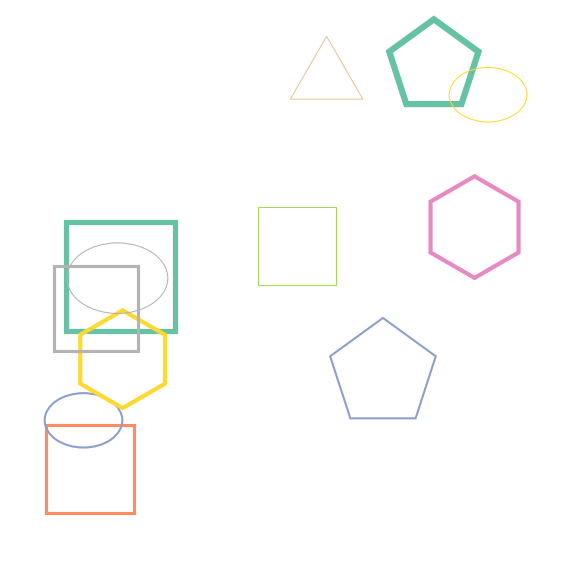[{"shape": "square", "thickness": 2.5, "radius": 0.47, "center": [0.209, 0.521]}, {"shape": "pentagon", "thickness": 3, "radius": 0.41, "center": [0.751, 0.885]}, {"shape": "square", "thickness": 1.5, "radius": 0.38, "center": [0.156, 0.187]}, {"shape": "oval", "thickness": 1, "radius": 0.34, "center": [0.145, 0.271]}, {"shape": "pentagon", "thickness": 1, "radius": 0.48, "center": [0.663, 0.352]}, {"shape": "hexagon", "thickness": 2, "radius": 0.44, "center": [0.822, 0.606]}, {"shape": "square", "thickness": 0.5, "radius": 0.34, "center": [0.514, 0.574]}, {"shape": "hexagon", "thickness": 2, "radius": 0.42, "center": [0.212, 0.377]}, {"shape": "oval", "thickness": 0.5, "radius": 0.34, "center": [0.845, 0.835]}, {"shape": "triangle", "thickness": 0.5, "radius": 0.36, "center": [0.566, 0.864]}, {"shape": "square", "thickness": 1.5, "radius": 0.37, "center": [0.166, 0.465]}, {"shape": "oval", "thickness": 0.5, "radius": 0.44, "center": [0.203, 0.517]}]